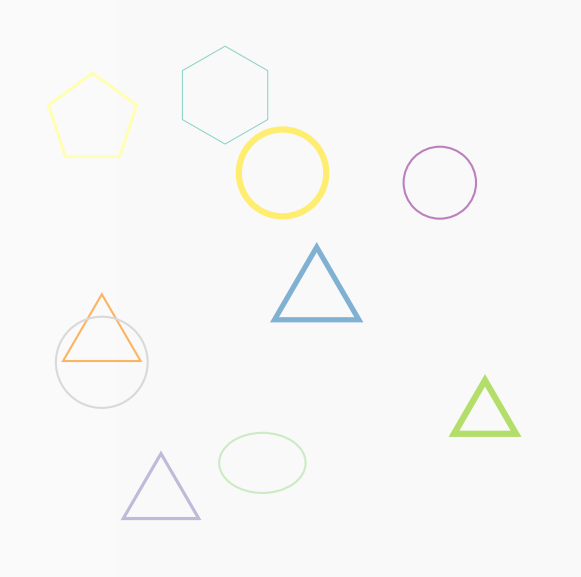[{"shape": "hexagon", "thickness": 0.5, "radius": 0.42, "center": [0.387, 0.834]}, {"shape": "pentagon", "thickness": 1.5, "radius": 0.4, "center": [0.159, 0.793]}, {"shape": "triangle", "thickness": 1.5, "radius": 0.37, "center": [0.277, 0.139]}, {"shape": "triangle", "thickness": 2.5, "radius": 0.42, "center": [0.545, 0.487]}, {"shape": "triangle", "thickness": 1, "radius": 0.39, "center": [0.175, 0.413]}, {"shape": "triangle", "thickness": 3, "radius": 0.31, "center": [0.834, 0.279]}, {"shape": "circle", "thickness": 1, "radius": 0.39, "center": [0.175, 0.372]}, {"shape": "circle", "thickness": 1, "radius": 0.31, "center": [0.757, 0.683]}, {"shape": "oval", "thickness": 1, "radius": 0.37, "center": [0.451, 0.198]}, {"shape": "circle", "thickness": 3, "radius": 0.38, "center": [0.486, 0.7]}]